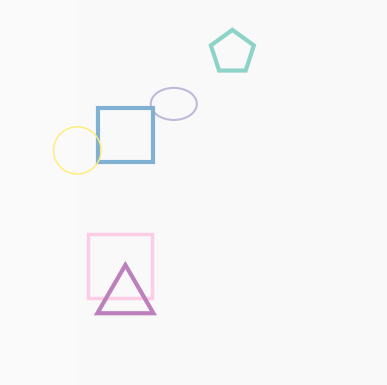[{"shape": "pentagon", "thickness": 3, "radius": 0.29, "center": [0.6, 0.864]}, {"shape": "oval", "thickness": 1.5, "radius": 0.3, "center": [0.449, 0.73]}, {"shape": "square", "thickness": 3, "radius": 0.36, "center": [0.325, 0.65]}, {"shape": "square", "thickness": 2.5, "radius": 0.42, "center": [0.31, 0.308]}, {"shape": "triangle", "thickness": 3, "radius": 0.42, "center": [0.324, 0.228]}, {"shape": "circle", "thickness": 1, "radius": 0.31, "center": [0.2, 0.609]}]